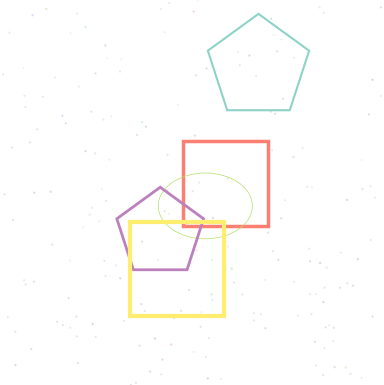[{"shape": "pentagon", "thickness": 1.5, "radius": 0.69, "center": [0.671, 0.826]}, {"shape": "square", "thickness": 2.5, "radius": 0.55, "center": [0.587, 0.524]}, {"shape": "oval", "thickness": 0.5, "radius": 0.61, "center": [0.533, 0.465]}, {"shape": "pentagon", "thickness": 2, "radius": 0.59, "center": [0.416, 0.395]}, {"shape": "square", "thickness": 3, "radius": 0.61, "center": [0.459, 0.301]}]